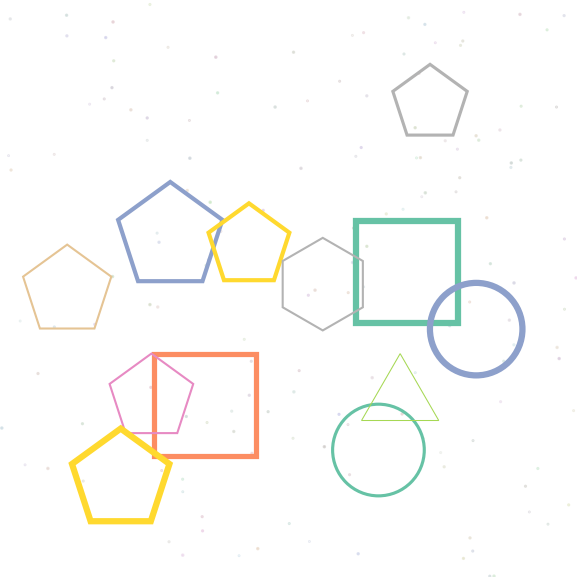[{"shape": "circle", "thickness": 1.5, "radius": 0.4, "center": [0.655, 0.22]}, {"shape": "square", "thickness": 3, "radius": 0.44, "center": [0.704, 0.528]}, {"shape": "square", "thickness": 2.5, "radius": 0.44, "center": [0.356, 0.298]}, {"shape": "pentagon", "thickness": 2, "radius": 0.47, "center": [0.295, 0.589]}, {"shape": "circle", "thickness": 3, "radius": 0.4, "center": [0.825, 0.429]}, {"shape": "pentagon", "thickness": 1, "radius": 0.38, "center": [0.262, 0.311]}, {"shape": "triangle", "thickness": 0.5, "radius": 0.39, "center": [0.693, 0.31]}, {"shape": "pentagon", "thickness": 2, "radius": 0.37, "center": [0.431, 0.573]}, {"shape": "pentagon", "thickness": 3, "radius": 0.44, "center": [0.209, 0.168]}, {"shape": "pentagon", "thickness": 1, "radius": 0.4, "center": [0.116, 0.495]}, {"shape": "hexagon", "thickness": 1, "radius": 0.4, "center": [0.559, 0.507]}, {"shape": "pentagon", "thickness": 1.5, "radius": 0.34, "center": [0.745, 0.82]}]